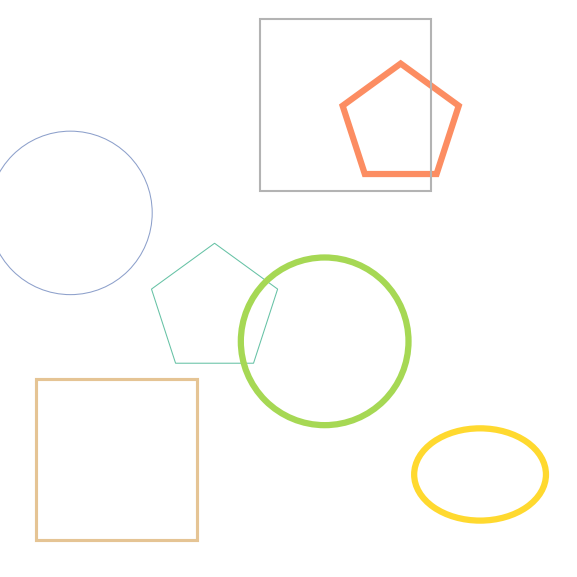[{"shape": "pentagon", "thickness": 0.5, "radius": 0.57, "center": [0.372, 0.463]}, {"shape": "pentagon", "thickness": 3, "radius": 0.53, "center": [0.694, 0.783]}, {"shape": "circle", "thickness": 0.5, "radius": 0.71, "center": [0.122, 0.63]}, {"shape": "circle", "thickness": 3, "radius": 0.73, "center": [0.562, 0.408]}, {"shape": "oval", "thickness": 3, "radius": 0.57, "center": [0.831, 0.178]}, {"shape": "square", "thickness": 1.5, "radius": 0.7, "center": [0.202, 0.203]}, {"shape": "square", "thickness": 1, "radius": 0.74, "center": [0.598, 0.817]}]